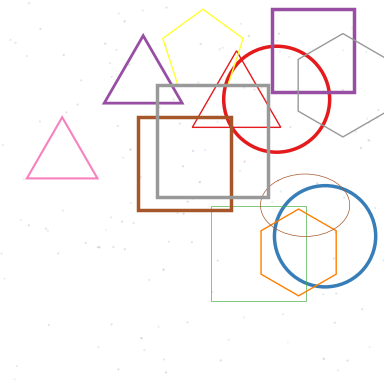[{"shape": "triangle", "thickness": 1, "radius": 0.66, "center": [0.614, 0.736]}, {"shape": "circle", "thickness": 2.5, "radius": 0.69, "center": [0.719, 0.742]}, {"shape": "circle", "thickness": 2.5, "radius": 0.66, "center": [0.844, 0.386]}, {"shape": "square", "thickness": 0.5, "radius": 0.62, "center": [0.672, 0.343]}, {"shape": "square", "thickness": 2.5, "radius": 0.53, "center": [0.814, 0.869]}, {"shape": "triangle", "thickness": 2, "radius": 0.58, "center": [0.372, 0.791]}, {"shape": "hexagon", "thickness": 1, "radius": 0.56, "center": [0.776, 0.344]}, {"shape": "pentagon", "thickness": 1, "radius": 0.55, "center": [0.527, 0.866]}, {"shape": "oval", "thickness": 0.5, "radius": 0.58, "center": [0.793, 0.467]}, {"shape": "square", "thickness": 2.5, "radius": 0.61, "center": [0.48, 0.575]}, {"shape": "triangle", "thickness": 1.5, "radius": 0.53, "center": [0.161, 0.59]}, {"shape": "hexagon", "thickness": 1, "radius": 0.67, "center": [0.891, 0.779]}, {"shape": "square", "thickness": 2.5, "radius": 0.72, "center": [0.551, 0.633]}]